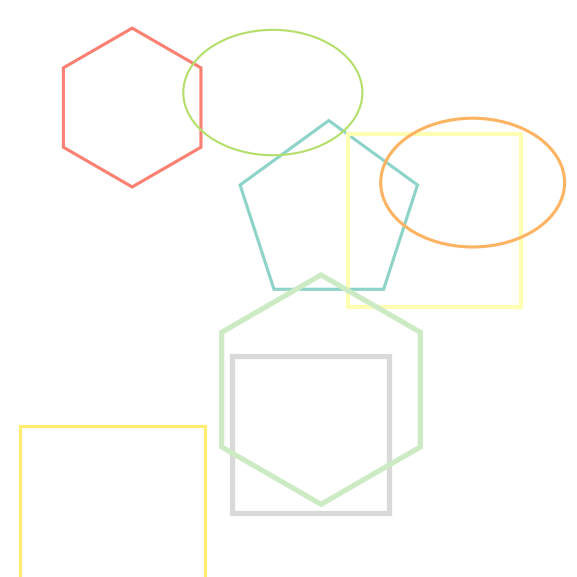[{"shape": "pentagon", "thickness": 1.5, "radius": 0.81, "center": [0.569, 0.629]}, {"shape": "square", "thickness": 2, "radius": 0.75, "center": [0.753, 0.618]}, {"shape": "hexagon", "thickness": 1.5, "radius": 0.69, "center": [0.229, 0.813]}, {"shape": "oval", "thickness": 1.5, "radius": 0.8, "center": [0.818, 0.683]}, {"shape": "oval", "thickness": 1, "radius": 0.78, "center": [0.472, 0.839]}, {"shape": "square", "thickness": 2.5, "radius": 0.68, "center": [0.538, 0.247]}, {"shape": "hexagon", "thickness": 2.5, "radius": 0.99, "center": [0.556, 0.324]}, {"shape": "square", "thickness": 1.5, "radius": 0.8, "center": [0.195, 0.102]}]